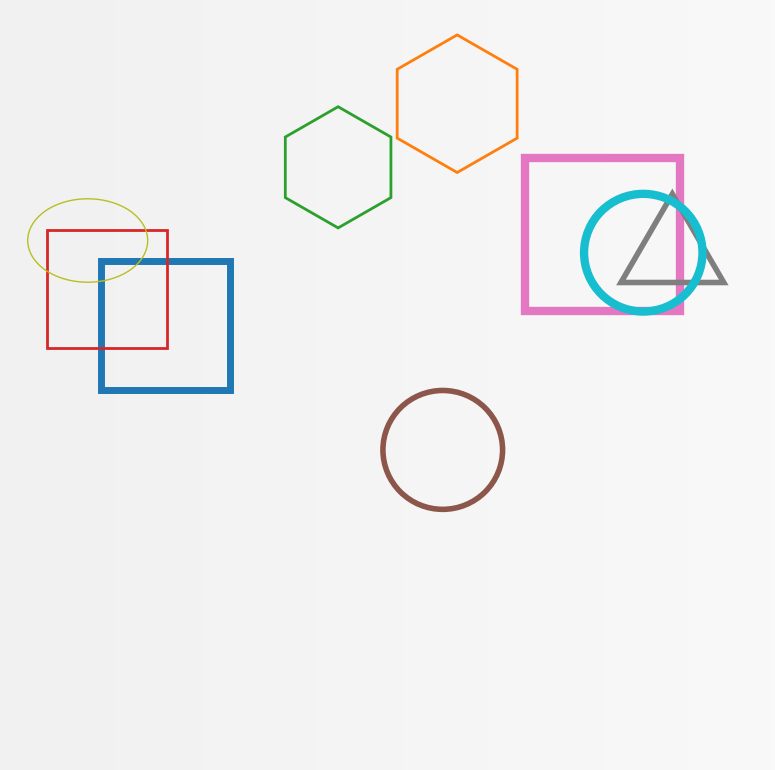[{"shape": "square", "thickness": 2.5, "radius": 0.42, "center": [0.213, 0.577]}, {"shape": "hexagon", "thickness": 1, "radius": 0.45, "center": [0.59, 0.865]}, {"shape": "hexagon", "thickness": 1, "radius": 0.39, "center": [0.436, 0.783]}, {"shape": "square", "thickness": 1, "radius": 0.39, "center": [0.138, 0.625]}, {"shape": "circle", "thickness": 2, "radius": 0.39, "center": [0.571, 0.416]}, {"shape": "square", "thickness": 3, "radius": 0.5, "center": [0.777, 0.696]}, {"shape": "triangle", "thickness": 2, "radius": 0.38, "center": [0.868, 0.671]}, {"shape": "oval", "thickness": 0.5, "radius": 0.39, "center": [0.113, 0.688]}, {"shape": "circle", "thickness": 3, "radius": 0.38, "center": [0.83, 0.672]}]